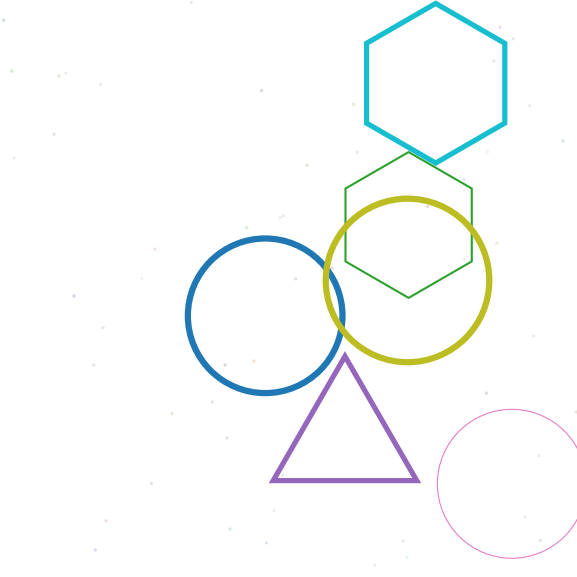[{"shape": "circle", "thickness": 3, "radius": 0.67, "center": [0.459, 0.452]}, {"shape": "hexagon", "thickness": 1, "radius": 0.63, "center": [0.708, 0.61]}, {"shape": "triangle", "thickness": 2.5, "radius": 0.72, "center": [0.597, 0.239]}, {"shape": "circle", "thickness": 0.5, "radius": 0.64, "center": [0.886, 0.161]}, {"shape": "circle", "thickness": 3, "radius": 0.71, "center": [0.706, 0.514]}, {"shape": "hexagon", "thickness": 2.5, "radius": 0.69, "center": [0.754, 0.855]}]